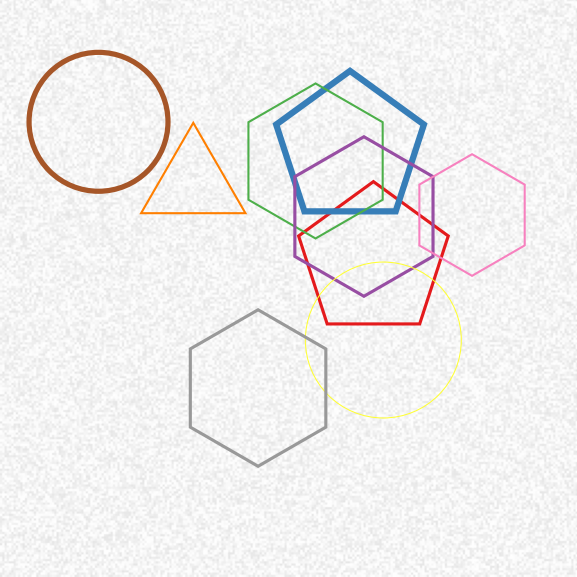[{"shape": "pentagon", "thickness": 1.5, "radius": 0.68, "center": [0.647, 0.548]}, {"shape": "pentagon", "thickness": 3, "radius": 0.67, "center": [0.606, 0.742]}, {"shape": "hexagon", "thickness": 1, "radius": 0.67, "center": [0.546, 0.72]}, {"shape": "hexagon", "thickness": 1.5, "radius": 0.69, "center": [0.63, 0.624]}, {"shape": "triangle", "thickness": 1, "radius": 0.52, "center": [0.335, 0.682]}, {"shape": "circle", "thickness": 0.5, "radius": 0.68, "center": [0.664, 0.41]}, {"shape": "circle", "thickness": 2.5, "radius": 0.6, "center": [0.171, 0.788]}, {"shape": "hexagon", "thickness": 1, "radius": 0.53, "center": [0.817, 0.627]}, {"shape": "hexagon", "thickness": 1.5, "radius": 0.68, "center": [0.447, 0.327]}]